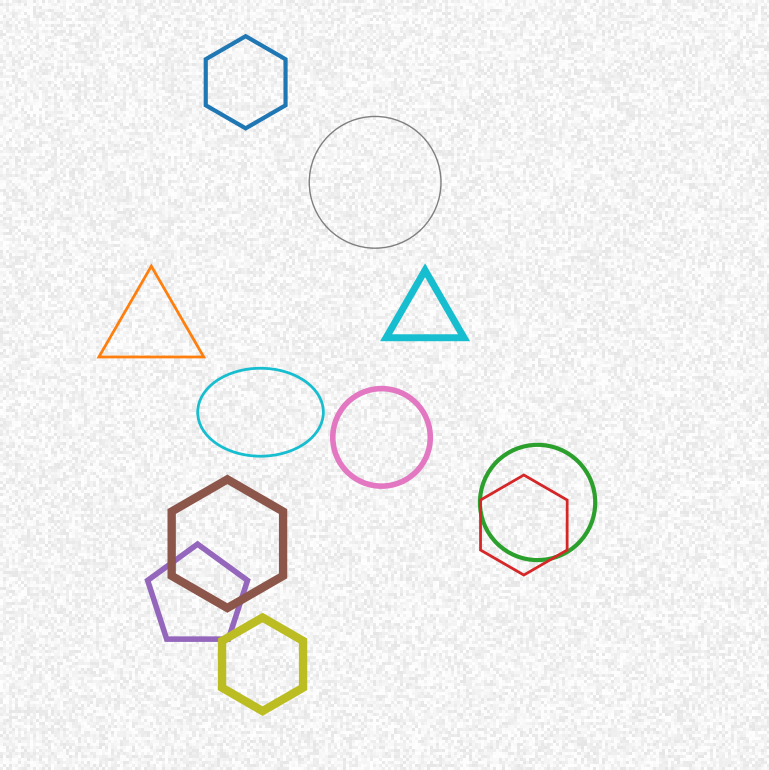[{"shape": "hexagon", "thickness": 1.5, "radius": 0.3, "center": [0.319, 0.893]}, {"shape": "triangle", "thickness": 1, "radius": 0.39, "center": [0.197, 0.576]}, {"shape": "circle", "thickness": 1.5, "radius": 0.37, "center": [0.698, 0.347]}, {"shape": "hexagon", "thickness": 1, "radius": 0.32, "center": [0.68, 0.318]}, {"shape": "pentagon", "thickness": 2, "radius": 0.34, "center": [0.257, 0.225]}, {"shape": "hexagon", "thickness": 3, "radius": 0.42, "center": [0.295, 0.294]}, {"shape": "circle", "thickness": 2, "radius": 0.32, "center": [0.496, 0.432]}, {"shape": "circle", "thickness": 0.5, "radius": 0.43, "center": [0.487, 0.763]}, {"shape": "hexagon", "thickness": 3, "radius": 0.3, "center": [0.341, 0.137]}, {"shape": "oval", "thickness": 1, "radius": 0.41, "center": [0.338, 0.465]}, {"shape": "triangle", "thickness": 2.5, "radius": 0.29, "center": [0.552, 0.591]}]